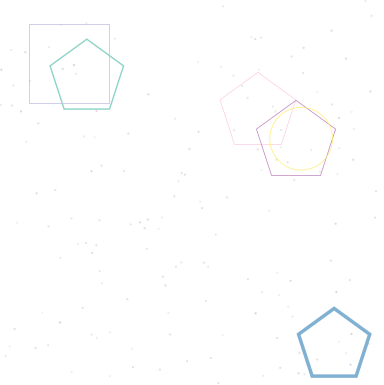[{"shape": "pentagon", "thickness": 1, "radius": 0.5, "center": [0.226, 0.798]}, {"shape": "square", "thickness": 0.5, "radius": 0.52, "center": [0.18, 0.835]}, {"shape": "pentagon", "thickness": 2.5, "radius": 0.49, "center": [0.868, 0.102]}, {"shape": "pentagon", "thickness": 0.5, "radius": 0.52, "center": [0.67, 0.709]}, {"shape": "pentagon", "thickness": 0.5, "radius": 0.54, "center": [0.769, 0.631]}, {"shape": "circle", "thickness": 0.5, "radius": 0.41, "center": [0.782, 0.64]}]